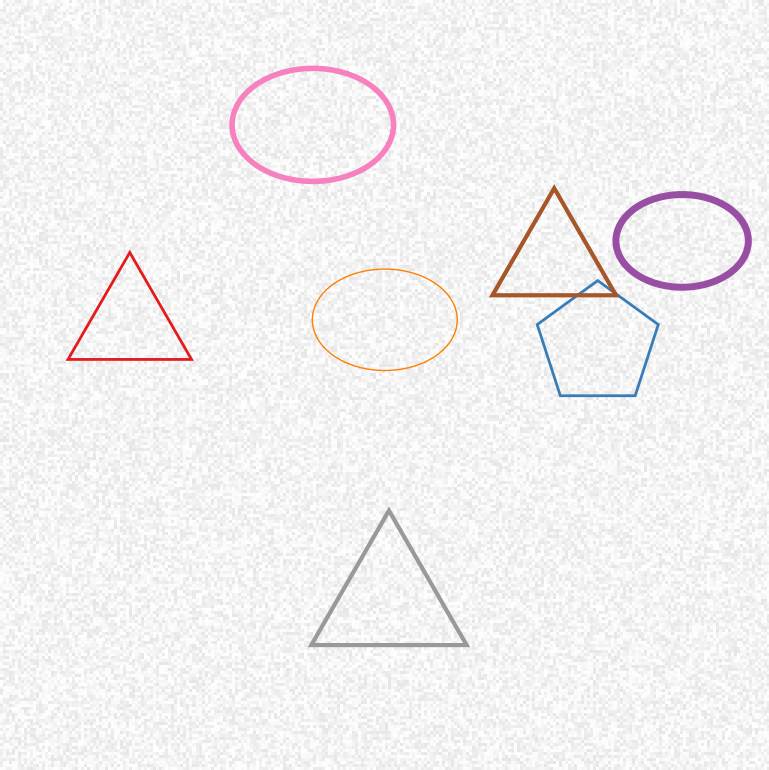[{"shape": "triangle", "thickness": 1, "radius": 0.46, "center": [0.169, 0.58]}, {"shape": "pentagon", "thickness": 1, "radius": 0.41, "center": [0.776, 0.553]}, {"shape": "oval", "thickness": 2.5, "radius": 0.43, "center": [0.886, 0.687]}, {"shape": "oval", "thickness": 0.5, "radius": 0.47, "center": [0.5, 0.585]}, {"shape": "triangle", "thickness": 1.5, "radius": 0.46, "center": [0.72, 0.663]}, {"shape": "oval", "thickness": 2, "radius": 0.52, "center": [0.406, 0.838]}, {"shape": "triangle", "thickness": 1.5, "radius": 0.58, "center": [0.505, 0.22]}]